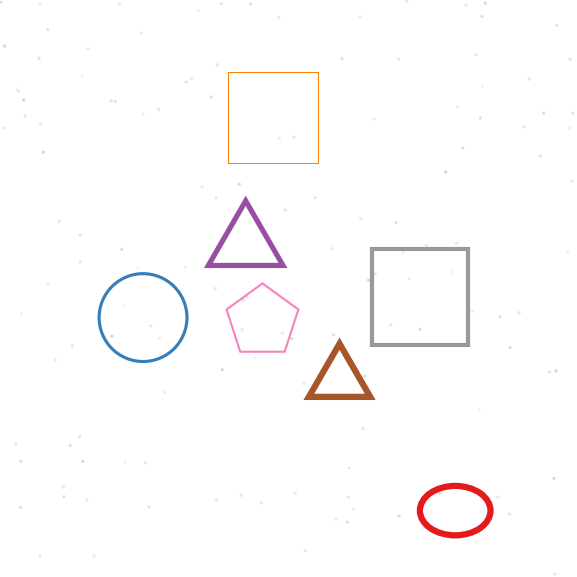[{"shape": "oval", "thickness": 3, "radius": 0.31, "center": [0.788, 0.115]}, {"shape": "circle", "thickness": 1.5, "radius": 0.38, "center": [0.248, 0.449]}, {"shape": "triangle", "thickness": 2.5, "radius": 0.37, "center": [0.425, 0.577]}, {"shape": "square", "thickness": 0.5, "radius": 0.39, "center": [0.472, 0.796]}, {"shape": "triangle", "thickness": 3, "radius": 0.31, "center": [0.588, 0.343]}, {"shape": "pentagon", "thickness": 1, "radius": 0.33, "center": [0.454, 0.443]}, {"shape": "square", "thickness": 2, "radius": 0.42, "center": [0.727, 0.485]}]